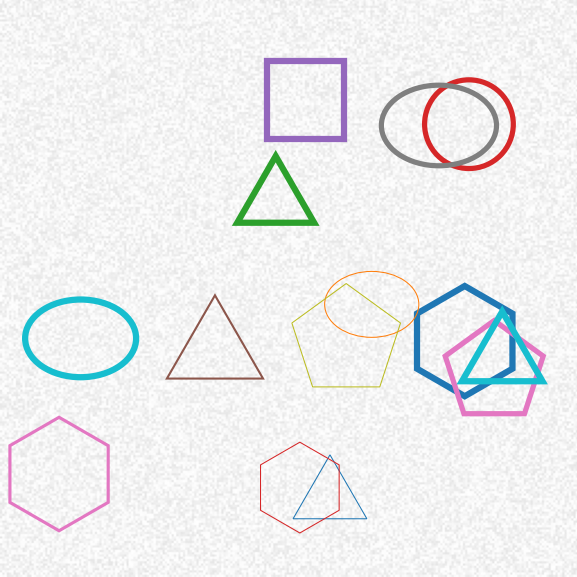[{"shape": "hexagon", "thickness": 3, "radius": 0.48, "center": [0.805, 0.408]}, {"shape": "triangle", "thickness": 0.5, "radius": 0.37, "center": [0.571, 0.138]}, {"shape": "oval", "thickness": 0.5, "radius": 0.41, "center": [0.644, 0.472]}, {"shape": "triangle", "thickness": 3, "radius": 0.38, "center": [0.477, 0.652]}, {"shape": "hexagon", "thickness": 0.5, "radius": 0.39, "center": [0.519, 0.155]}, {"shape": "circle", "thickness": 2.5, "radius": 0.38, "center": [0.812, 0.784]}, {"shape": "square", "thickness": 3, "radius": 0.33, "center": [0.529, 0.826]}, {"shape": "triangle", "thickness": 1, "radius": 0.48, "center": [0.372, 0.392]}, {"shape": "hexagon", "thickness": 1.5, "radius": 0.49, "center": [0.102, 0.178]}, {"shape": "pentagon", "thickness": 2.5, "radius": 0.45, "center": [0.856, 0.355]}, {"shape": "oval", "thickness": 2.5, "radius": 0.5, "center": [0.76, 0.782]}, {"shape": "pentagon", "thickness": 0.5, "radius": 0.49, "center": [0.599, 0.409]}, {"shape": "triangle", "thickness": 3, "radius": 0.4, "center": [0.87, 0.379]}, {"shape": "oval", "thickness": 3, "radius": 0.48, "center": [0.14, 0.413]}]